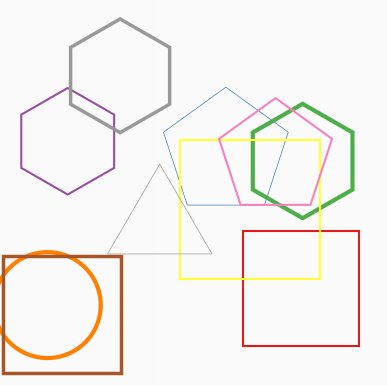[{"shape": "square", "thickness": 1.5, "radius": 0.75, "center": [0.777, 0.251]}, {"shape": "pentagon", "thickness": 0.5, "radius": 0.85, "center": [0.583, 0.604]}, {"shape": "hexagon", "thickness": 3, "radius": 0.74, "center": [0.781, 0.582]}, {"shape": "hexagon", "thickness": 1.5, "radius": 0.69, "center": [0.175, 0.633]}, {"shape": "circle", "thickness": 3, "radius": 0.69, "center": [0.122, 0.208]}, {"shape": "square", "thickness": 1.5, "radius": 0.9, "center": [0.645, 0.456]}, {"shape": "square", "thickness": 2.5, "radius": 0.76, "center": [0.16, 0.183]}, {"shape": "pentagon", "thickness": 1.5, "radius": 0.77, "center": [0.711, 0.592]}, {"shape": "triangle", "thickness": 0.5, "radius": 0.78, "center": [0.412, 0.418]}, {"shape": "hexagon", "thickness": 2.5, "radius": 0.74, "center": [0.31, 0.803]}]